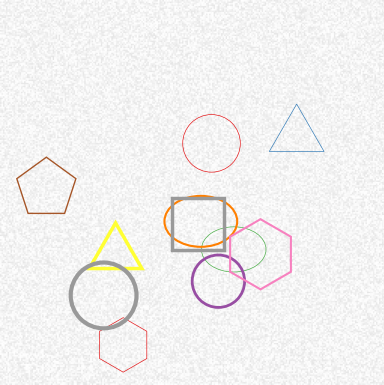[{"shape": "hexagon", "thickness": 0.5, "radius": 0.35, "center": [0.32, 0.104]}, {"shape": "circle", "thickness": 0.5, "radius": 0.37, "center": [0.549, 0.628]}, {"shape": "triangle", "thickness": 0.5, "radius": 0.41, "center": [0.771, 0.648]}, {"shape": "oval", "thickness": 0.5, "radius": 0.42, "center": [0.607, 0.352]}, {"shape": "circle", "thickness": 2, "radius": 0.34, "center": [0.567, 0.27]}, {"shape": "oval", "thickness": 1.5, "radius": 0.47, "center": [0.522, 0.425]}, {"shape": "triangle", "thickness": 2.5, "radius": 0.39, "center": [0.3, 0.342]}, {"shape": "pentagon", "thickness": 1, "radius": 0.4, "center": [0.12, 0.511]}, {"shape": "hexagon", "thickness": 1.5, "radius": 0.46, "center": [0.677, 0.34]}, {"shape": "square", "thickness": 2.5, "radius": 0.34, "center": [0.514, 0.419]}, {"shape": "circle", "thickness": 3, "radius": 0.43, "center": [0.269, 0.233]}]